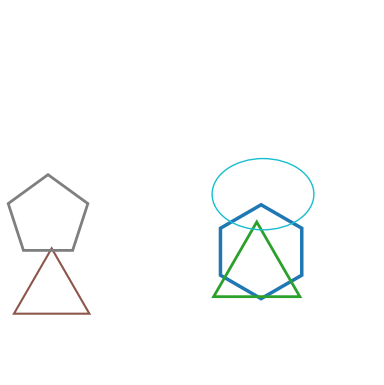[{"shape": "hexagon", "thickness": 2.5, "radius": 0.61, "center": [0.678, 0.346]}, {"shape": "triangle", "thickness": 2, "radius": 0.65, "center": [0.667, 0.294]}, {"shape": "triangle", "thickness": 1.5, "radius": 0.57, "center": [0.134, 0.242]}, {"shape": "pentagon", "thickness": 2, "radius": 0.54, "center": [0.125, 0.438]}, {"shape": "oval", "thickness": 1, "radius": 0.66, "center": [0.683, 0.496]}]